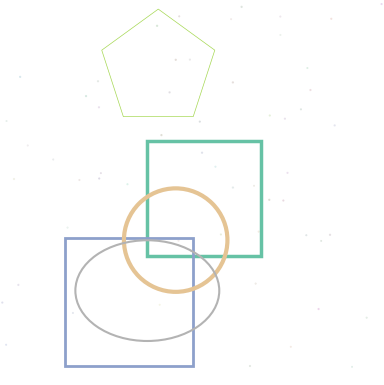[{"shape": "square", "thickness": 2.5, "radius": 0.74, "center": [0.53, 0.484]}, {"shape": "square", "thickness": 2, "radius": 0.83, "center": [0.336, 0.216]}, {"shape": "pentagon", "thickness": 0.5, "radius": 0.77, "center": [0.411, 0.822]}, {"shape": "circle", "thickness": 3, "radius": 0.67, "center": [0.456, 0.376]}, {"shape": "oval", "thickness": 1.5, "radius": 0.93, "center": [0.383, 0.245]}]